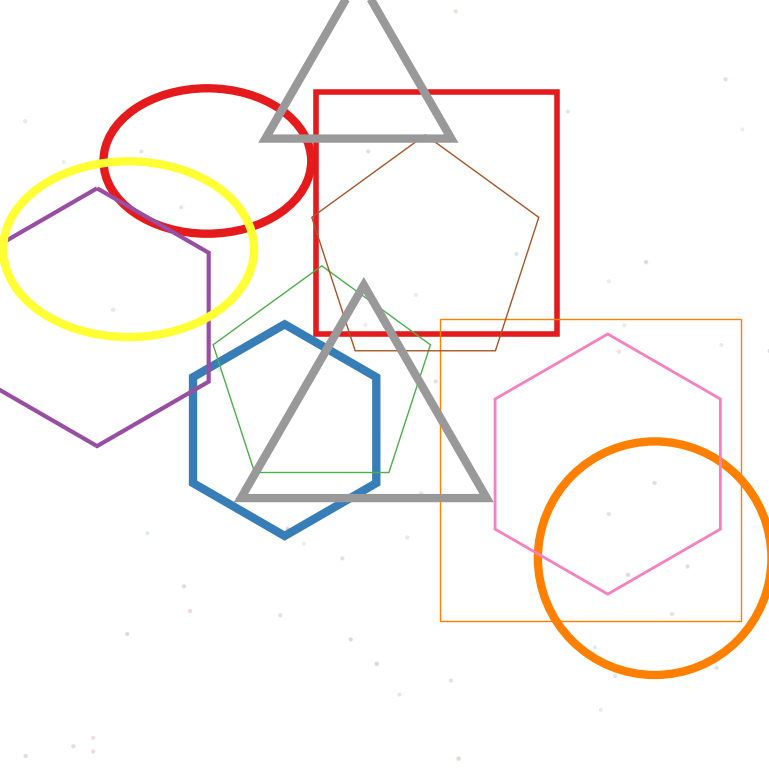[{"shape": "oval", "thickness": 3, "radius": 0.67, "center": [0.269, 0.791]}, {"shape": "square", "thickness": 2, "radius": 0.78, "center": [0.567, 0.723]}, {"shape": "hexagon", "thickness": 3, "radius": 0.69, "center": [0.37, 0.441]}, {"shape": "pentagon", "thickness": 0.5, "radius": 0.74, "center": [0.418, 0.506]}, {"shape": "hexagon", "thickness": 1.5, "radius": 0.84, "center": [0.126, 0.588]}, {"shape": "square", "thickness": 0.5, "radius": 0.98, "center": [0.767, 0.389]}, {"shape": "circle", "thickness": 3, "radius": 0.76, "center": [0.85, 0.275]}, {"shape": "oval", "thickness": 3, "radius": 0.82, "center": [0.167, 0.676]}, {"shape": "pentagon", "thickness": 0.5, "radius": 0.77, "center": [0.552, 0.67]}, {"shape": "hexagon", "thickness": 1, "radius": 0.84, "center": [0.789, 0.397]}, {"shape": "triangle", "thickness": 3, "radius": 0.7, "center": [0.465, 0.89]}, {"shape": "triangle", "thickness": 3, "radius": 0.92, "center": [0.472, 0.445]}]